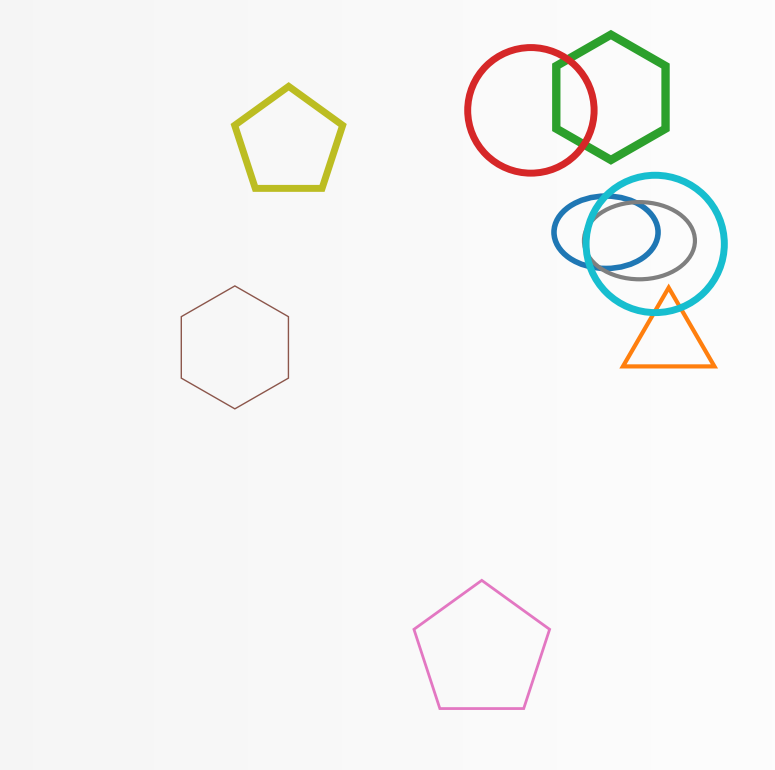[{"shape": "oval", "thickness": 2, "radius": 0.34, "center": [0.782, 0.698]}, {"shape": "triangle", "thickness": 1.5, "radius": 0.34, "center": [0.863, 0.558]}, {"shape": "hexagon", "thickness": 3, "radius": 0.41, "center": [0.788, 0.874]}, {"shape": "circle", "thickness": 2.5, "radius": 0.41, "center": [0.685, 0.857]}, {"shape": "hexagon", "thickness": 0.5, "radius": 0.4, "center": [0.303, 0.549]}, {"shape": "pentagon", "thickness": 1, "radius": 0.46, "center": [0.622, 0.154]}, {"shape": "oval", "thickness": 1.5, "radius": 0.36, "center": [0.825, 0.687]}, {"shape": "pentagon", "thickness": 2.5, "radius": 0.37, "center": [0.372, 0.815]}, {"shape": "circle", "thickness": 2.5, "radius": 0.45, "center": [0.845, 0.683]}]